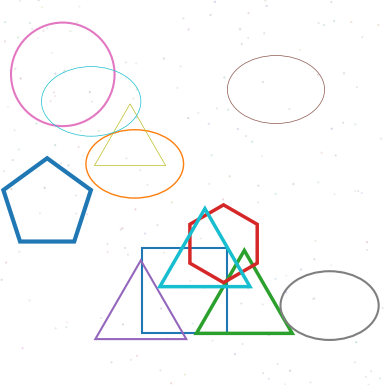[{"shape": "pentagon", "thickness": 3, "radius": 0.6, "center": [0.122, 0.469]}, {"shape": "square", "thickness": 1.5, "radius": 0.56, "center": [0.479, 0.245]}, {"shape": "oval", "thickness": 1, "radius": 0.63, "center": [0.35, 0.574]}, {"shape": "triangle", "thickness": 2.5, "radius": 0.72, "center": [0.635, 0.206]}, {"shape": "hexagon", "thickness": 2.5, "radius": 0.5, "center": [0.581, 0.367]}, {"shape": "triangle", "thickness": 1.5, "radius": 0.68, "center": [0.366, 0.187]}, {"shape": "oval", "thickness": 0.5, "radius": 0.63, "center": [0.717, 0.767]}, {"shape": "circle", "thickness": 1.5, "radius": 0.67, "center": [0.163, 0.807]}, {"shape": "oval", "thickness": 1.5, "radius": 0.64, "center": [0.856, 0.206]}, {"shape": "triangle", "thickness": 0.5, "radius": 0.54, "center": [0.338, 0.623]}, {"shape": "triangle", "thickness": 2.5, "radius": 0.68, "center": [0.532, 0.323]}, {"shape": "oval", "thickness": 0.5, "radius": 0.65, "center": [0.237, 0.737]}]